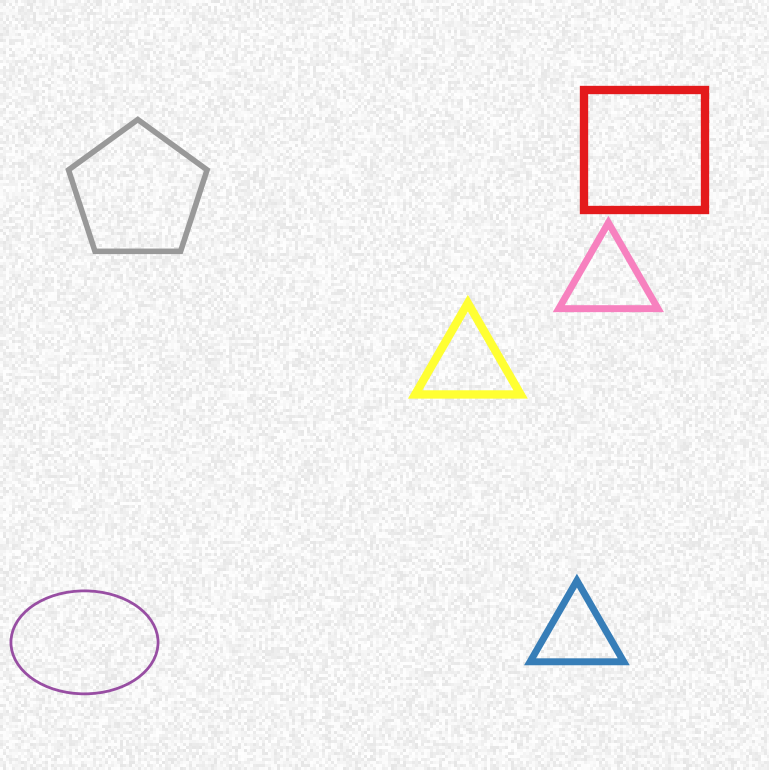[{"shape": "square", "thickness": 3, "radius": 0.39, "center": [0.837, 0.806]}, {"shape": "triangle", "thickness": 2.5, "radius": 0.35, "center": [0.749, 0.176]}, {"shape": "oval", "thickness": 1, "radius": 0.48, "center": [0.11, 0.166]}, {"shape": "triangle", "thickness": 3, "radius": 0.4, "center": [0.608, 0.527]}, {"shape": "triangle", "thickness": 2.5, "radius": 0.37, "center": [0.79, 0.636]}, {"shape": "pentagon", "thickness": 2, "radius": 0.47, "center": [0.179, 0.75]}]